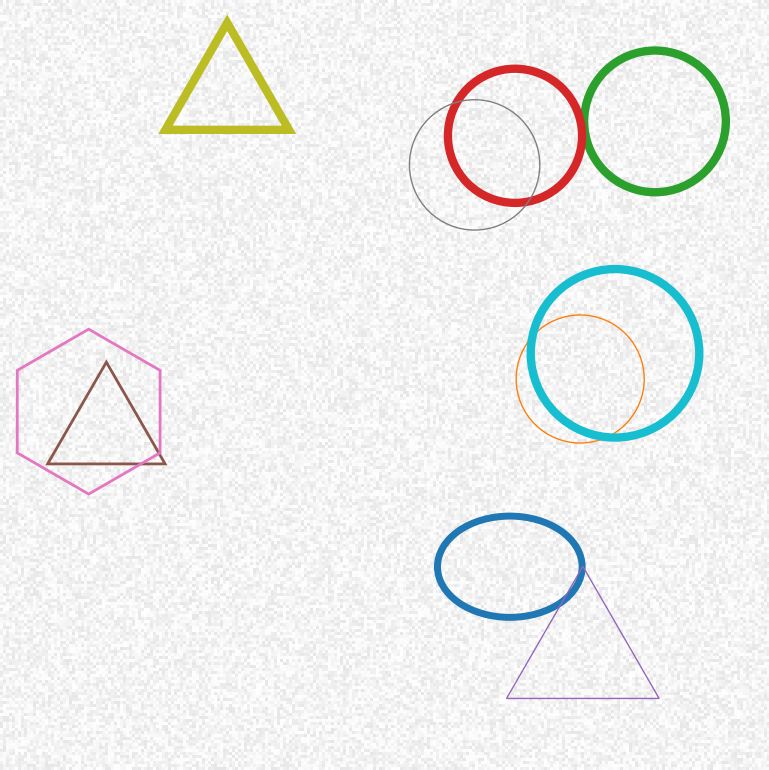[{"shape": "oval", "thickness": 2.5, "radius": 0.47, "center": [0.662, 0.264]}, {"shape": "circle", "thickness": 0.5, "radius": 0.42, "center": [0.753, 0.508]}, {"shape": "circle", "thickness": 3, "radius": 0.46, "center": [0.851, 0.842]}, {"shape": "circle", "thickness": 3, "radius": 0.44, "center": [0.669, 0.824]}, {"shape": "triangle", "thickness": 0.5, "radius": 0.57, "center": [0.757, 0.15]}, {"shape": "triangle", "thickness": 1, "radius": 0.44, "center": [0.138, 0.442]}, {"shape": "hexagon", "thickness": 1, "radius": 0.54, "center": [0.115, 0.465]}, {"shape": "circle", "thickness": 0.5, "radius": 0.42, "center": [0.616, 0.786]}, {"shape": "triangle", "thickness": 3, "radius": 0.46, "center": [0.295, 0.878]}, {"shape": "circle", "thickness": 3, "radius": 0.55, "center": [0.799, 0.541]}]